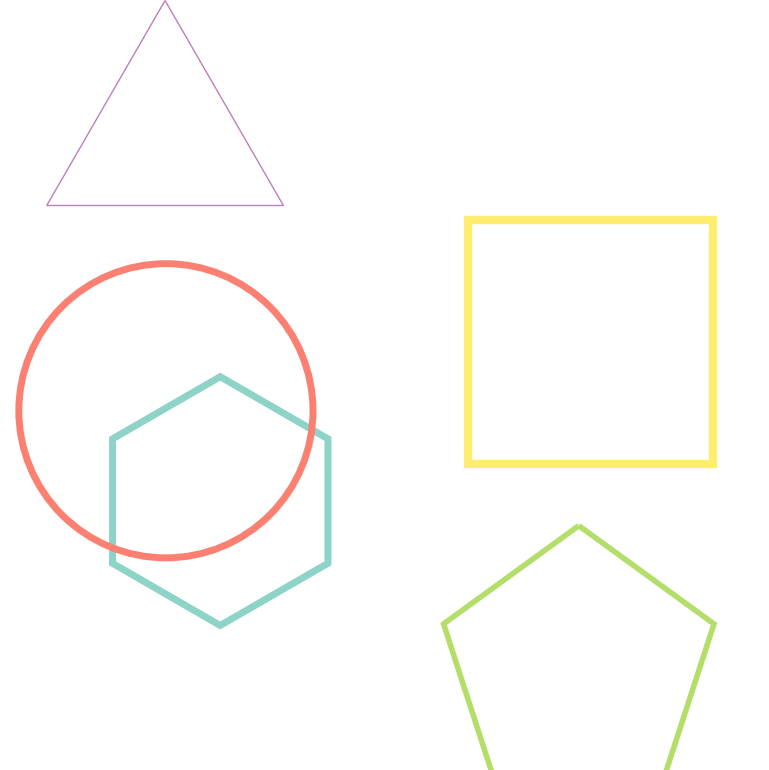[{"shape": "hexagon", "thickness": 2.5, "radius": 0.81, "center": [0.286, 0.349]}, {"shape": "circle", "thickness": 2.5, "radius": 0.96, "center": [0.215, 0.467]}, {"shape": "pentagon", "thickness": 2, "radius": 0.92, "center": [0.752, 0.133]}, {"shape": "triangle", "thickness": 0.5, "radius": 0.89, "center": [0.214, 0.822]}, {"shape": "square", "thickness": 3, "radius": 0.79, "center": [0.767, 0.556]}]